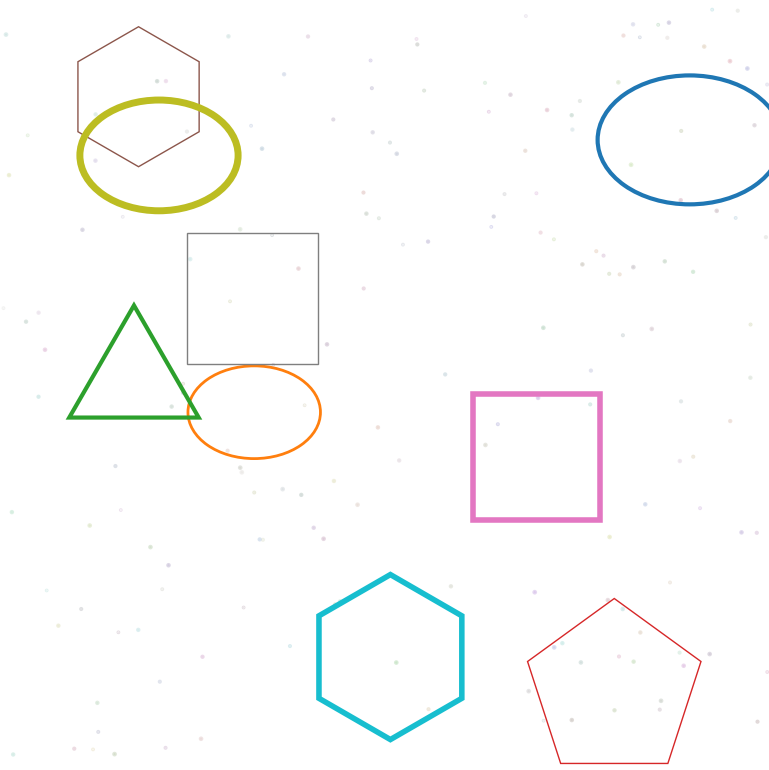[{"shape": "oval", "thickness": 1.5, "radius": 0.6, "center": [0.896, 0.818]}, {"shape": "oval", "thickness": 1, "radius": 0.43, "center": [0.33, 0.465]}, {"shape": "triangle", "thickness": 1.5, "radius": 0.49, "center": [0.174, 0.506]}, {"shape": "pentagon", "thickness": 0.5, "radius": 0.59, "center": [0.798, 0.104]}, {"shape": "hexagon", "thickness": 0.5, "radius": 0.45, "center": [0.18, 0.874]}, {"shape": "square", "thickness": 2, "radius": 0.41, "center": [0.697, 0.406]}, {"shape": "square", "thickness": 0.5, "radius": 0.43, "center": [0.328, 0.612]}, {"shape": "oval", "thickness": 2.5, "radius": 0.51, "center": [0.206, 0.798]}, {"shape": "hexagon", "thickness": 2, "radius": 0.54, "center": [0.507, 0.147]}]